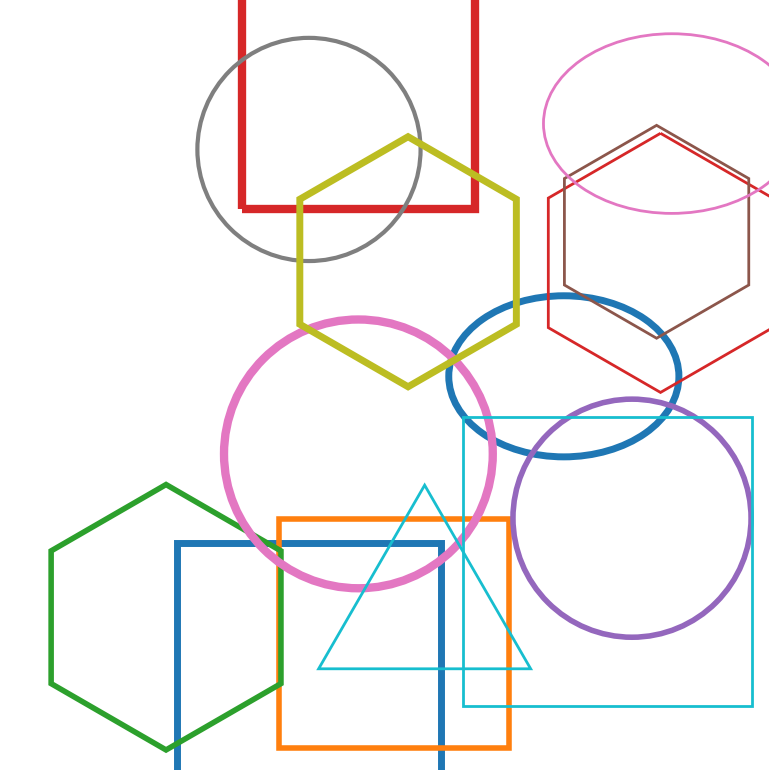[{"shape": "square", "thickness": 2.5, "radius": 0.86, "center": [0.401, 0.123]}, {"shape": "oval", "thickness": 2.5, "radius": 0.75, "center": [0.732, 0.511]}, {"shape": "square", "thickness": 2, "radius": 0.75, "center": [0.512, 0.177]}, {"shape": "hexagon", "thickness": 2, "radius": 0.86, "center": [0.216, 0.198]}, {"shape": "square", "thickness": 3, "radius": 0.76, "center": [0.465, 0.88]}, {"shape": "hexagon", "thickness": 1, "radius": 0.84, "center": [0.858, 0.659]}, {"shape": "circle", "thickness": 2, "radius": 0.77, "center": [0.821, 0.327]}, {"shape": "hexagon", "thickness": 1, "radius": 0.69, "center": [0.853, 0.699]}, {"shape": "circle", "thickness": 3, "radius": 0.87, "center": [0.465, 0.411]}, {"shape": "oval", "thickness": 1, "radius": 0.83, "center": [0.872, 0.84]}, {"shape": "circle", "thickness": 1.5, "radius": 0.72, "center": [0.401, 0.806]}, {"shape": "hexagon", "thickness": 2.5, "radius": 0.81, "center": [0.53, 0.66]}, {"shape": "triangle", "thickness": 1, "radius": 0.79, "center": [0.551, 0.211]}, {"shape": "square", "thickness": 1, "radius": 0.94, "center": [0.789, 0.27]}]